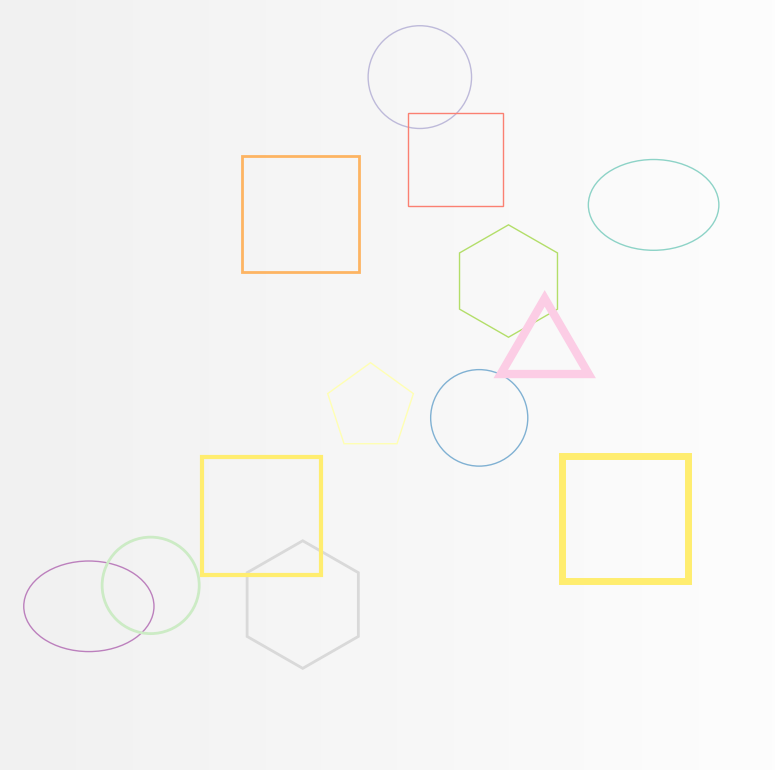[{"shape": "oval", "thickness": 0.5, "radius": 0.42, "center": [0.843, 0.734]}, {"shape": "pentagon", "thickness": 0.5, "radius": 0.29, "center": [0.478, 0.471]}, {"shape": "circle", "thickness": 0.5, "radius": 0.33, "center": [0.542, 0.9]}, {"shape": "square", "thickness": 0.5, "radius": 0.3, "center": [0.588, 0.793]}, {"shape": "circle", "thickness": 0.5, "radius": 0.31, "center": [0.618, 0.457]}, {"shape": "square", "thickness": 1, "radius": 0.38, "center": [0.388, 0.722]}, {"shape": "hexagon", "thickness": 0.5, "radius": 0.36, "center": [0.656, 0.635]}, {"shape": "triangle", "thickness": 3, "radius": 0.33, "center": [0.703, 0.547]}, {"shape": "hexagon", "thickness": 1, "radius": 0.41, "center": [0.391, 0.215]}, {"shape": "oval", "thickness": 0.5, "radius": 0.42, "center": [0.115, 0.213]}, {"shape": "circle", "thickness": 1, "radius": 0.31, "center": [0.194, 0.24]}, {"shape": "square", "thickness": 2.5, "radius": 0.41, "center": [0.807, 0.327]}, {"shape": "square", "thickness": 1.5, "radius": 0.38, "center": [0.338, 0.329]}]